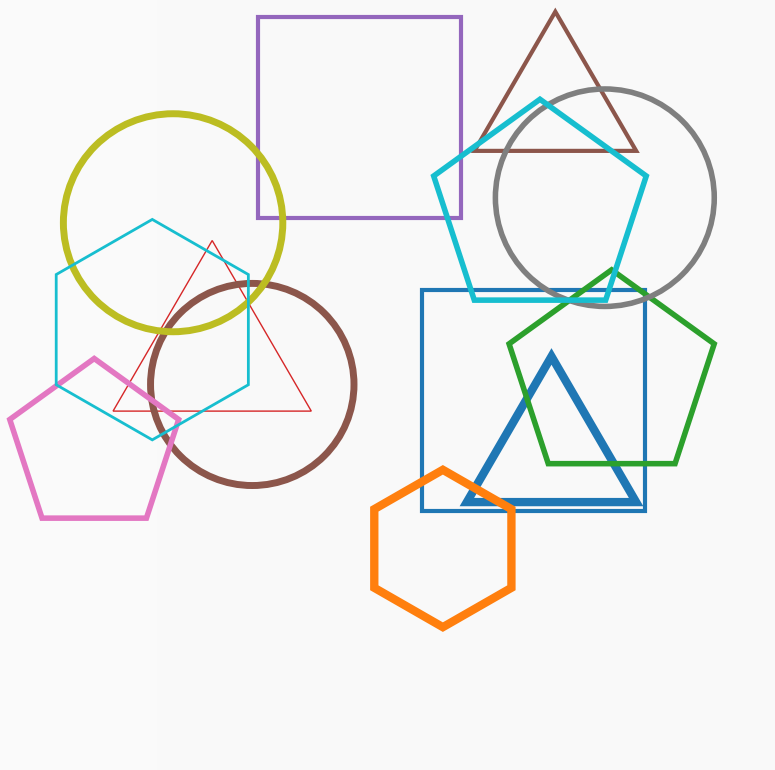[{"shape": "triangle", "thickness": 3, "radius": 0.63, "center": [0.712, 0.411]}, {"shape": "square", "thickness": 1.5, "radius": 0.72, "center": [0.688, 0.48]}, {"shape": "hexagon", "thickness": 3, "radius": 0.51, "center": [0.571, 0.288]}, {"shape": "pentagon", "thickness": 2, "radius": 0.7, "center": [0.789, 0.51]}, {"shape": "triangle", "thickness": 0.5, "radius": 0.74, "center": [0.274, 0.54]}, {"shape": "square", "thickness": 1.5, "radius": 0.65, "center": [0.464, 0.847]}, {"shape": "circle", "thickness": 2.5, "radius": 0.66, "center": [0.326, 0.501]}, {"shape": "triangle", "thickness": 1.5, "radius": 0.6, "center": [0.717, 0.864]}, {"shape": "pentagon", "thickness": 2, "radius": 0.57, "center": [0.122, 0.42]}, {"shape": "circle", "thickness": 2, "radius": 0.71, "center": [0.78, 0.743]}, {"shape": "circle", "thickness": 2.5, "radius": 0.71, "center": [0.223, 0.711]}, {"shape": "pentagon", "thickness": 2, "radius": 0.72, "center": [0.697, 0.727]}, {"shape": "hexagon", "thickness": 1, "radius": 0.72, "center": [0.196, 0.572]}]